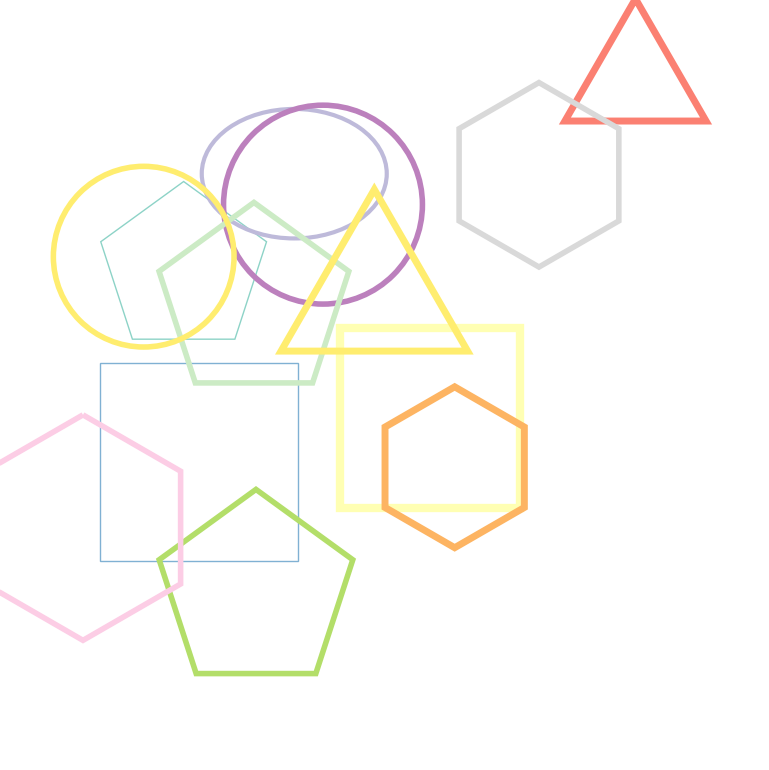[{"shape": "pentagon", "thickness": 0.5, "radius": 0.57, "center": [0.238, 0.651]}, {"shape": "square", "thickness": 3, "radius": 0.58, "center": [0.558, 0.457]}, {"shape": "oval", "thickness": 1.5, "radius": 0.6, "center": [0.382, 0.774]}, {"shape": "triangle", "thickness": 2.5, "radius": 0.53, "center": [0.825, 0.896]}, {"shape": "square", "thickness": 0.5, "radius": 0.65, "center": [0.258, 0.4]}, {"shape": "hexagon", "thickness": 2.5, "radius": 0.52, "center": [0.59, 0.393]}, {"shape": "pentagon", "thickness": 2, "radius": 0.66, "center": [0.332, 0.232]}, {"shape": "hexagon", "thickness": 2, "radius": 0.73, "center": [0.108, 0.315]}, {"shape": "hexagon", "thickness": 2, "radius": 0.6, "center": [0.7, 0.773]}, {"shape": "circle", "thickness": 2, "radius": 0.65, "center": [0.419, 0.734]}, {"shape": "pentagon", "thickness": 2, "radius": 0.65, "center": [0.33, 0.608]}, {"shape": "triangle", "thickness": 2.5, "radius": 0.7, "center": [0.486, 0.614]}, {"shape": "circle", "thickness": 2, "radius": 0.59, "center": [0.187, 0.667]}]